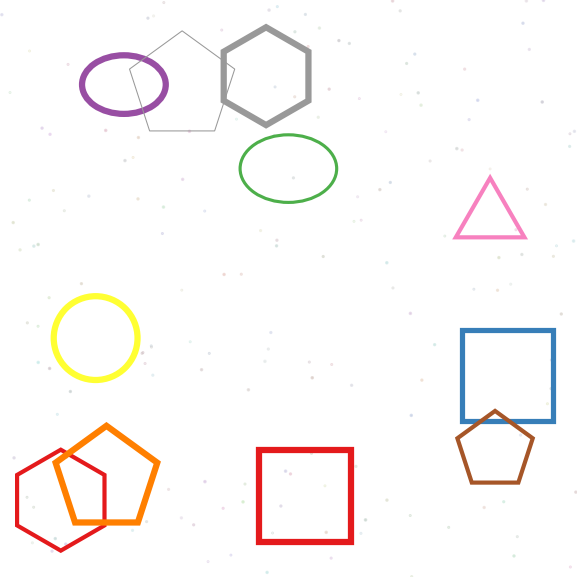[{"shape": "hexagon", "thickness": 2, "radius": 0.44, "center": [0.105, 0.133]}, {"shape": "square", "thickness": 3, "radius": 0.4, "center": [0.529, 0.14]}, {"shape": "square", "thickness": 2.5, "radius": 0.4, "center": [0.879, 0.348]}, {"shape": "oval", "thickness": 1.5, "radius": 0.42, "center": [0.499, 0.707]}, {"shape": "oval", "thickness": 3, "radius": 0.36, "center": [0.215, 0.853]}, {"shape": "pentagon", "thickness": 3, "radius": 0.46, "center": [0.184, 0.169]}, {"shape": "circle", "thickness": 3, "radius": 0.36, "center": [0.166, 0.414]}, {"shape": "pentagon", "thickness": 2, "radius": 0.34, "center": [0.857, 0.219]}, {"shape": "triangle", "thickness": 2, "radius": 0.34, "center": [0.849, 0.622]}, {"shape": "pentagon", "thickness": 0.5, "radius": 0.48, "center": [0.315, 0.85]}, {"shape": "hexagon", "thickness": 3, "radius": 0.42, "center": [0.461, 0.867]}]